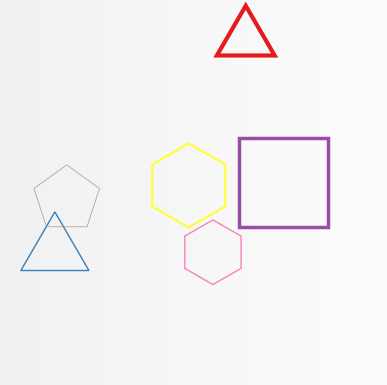[{"shape": "triangle", "thickness": 3, "radius": 0.43, "center": [0.634, 0.899]}, {"shape": "triangle", "thickness": 1, "radius": 0.51, "center": [0.142, 0.348]}, {"shape": "square", "thickness": 2.5, "radius": 0.58, "center": [0.732, 0.526]}, {"shape": "hexagon", "thickness": 1.5, "radius": 0.55, "center": [0.487, 0.518]}, {"shape": "hexagon", "thickness": 1, "radius": 0.42, "center": [0.55, 0.345]}, {"shape": "pentagon", "thickness": 0.5, "radius": 0.44, "center": [0.172, 0.483]}]